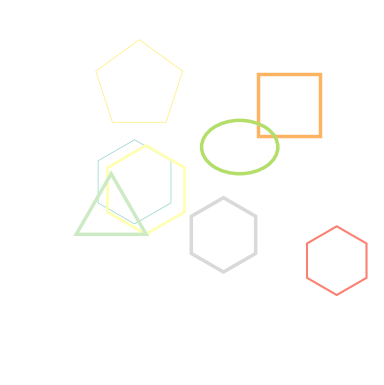[{"shape": "hexagon", "thickness": 0.5, "radius": 0.55, "center": [0.349, 0.528]}, {"shape": "hexagon", "thickness": 2, "radius": 0.58, "center": [0.379, 0.507]}, {"shape": "hexagon", "thickness": 1.5, "radius": 0.45, "center": [0.875, 0.323]}, {"shape": "square", "thickness": 2.5, "radius": 0.4, "center": [0.75, 0.727]}, {"shape": "oval", "thickness": 2.5, "radius": 0.5, "center": [0.623, 0.618]}, {"shape": "hexagon", "thickness": 2.5, "radius": 0.48, "center": [0.58, 0.39]}, {"shape": "triangle", "thickness": 2.5, "radius": 0.52, "center": [0.289, 0.444]}, {"shape": "pentagon", "thickness": 0.5, "radius": 0.59, "center": [0.362, 0.778]}]